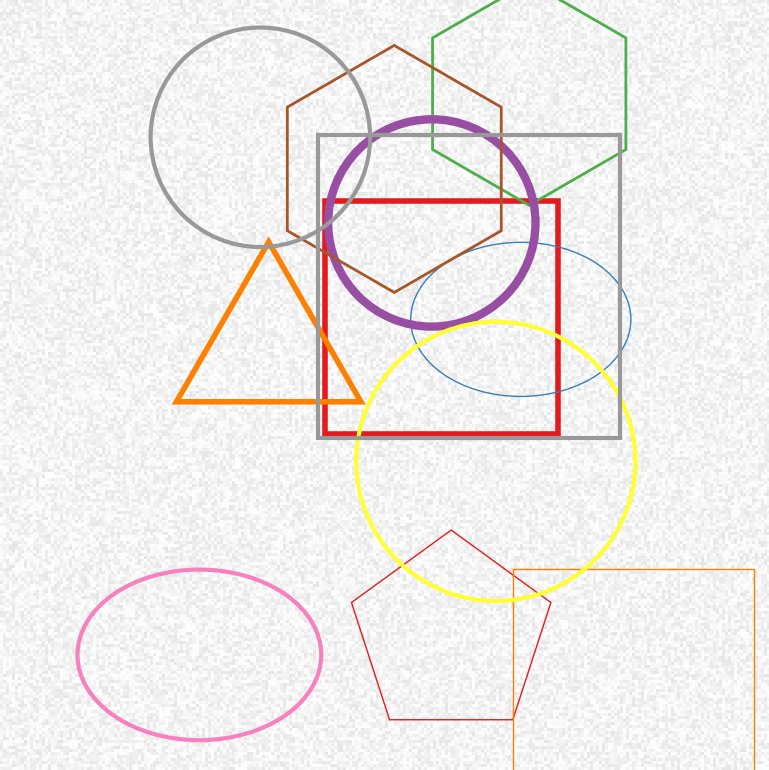[{"shape": "square", "thickness": 2, "radius": 0.76, "center": [0.573, 0.587]}, {"shape": "pentagon", "thickness": 0.5, "radius": 0.68, "center": [0.586, 0.175]}, {"shape": "oval", "thickness": 0.5, "radius": 0.71, "center": [0.676, 0.585]}, {"shape": "hexagon", "thickness": 1, "radius": 0.72, "center": [0.687, 0.878]}, {"shape": "circle", "thickness": 3, "radius": 0.67, "center": [0.561, 0.71]}, {"shape": "square", "thickness": 0.5, "radius": 0.78, "center": [0.822, 0.104]}, {"shape": "triangle", "thickness": 2, "radius": 0.69, "center": [0.349, 0.547]}, {"shape": "circle", "thickness": 1.5, "radius": 0.91, "center": [0.644, 0.401]}, {"shape": "hexagon", "thickness": 1, "radius": 0.8, "center": [0.512, 0.781]}, {"shape": "oval", "thickness": 1.5, "radius": 0.79, "center": [0.259, 0.15]}, {"shape": "square", "thickness": 1.5, "radius": 0.98, "center": [0.609, 0.628]}, {"shape": "circle", "thickness": 1.5, "radius": 0.71, "center": [0.338, 0.822]}]